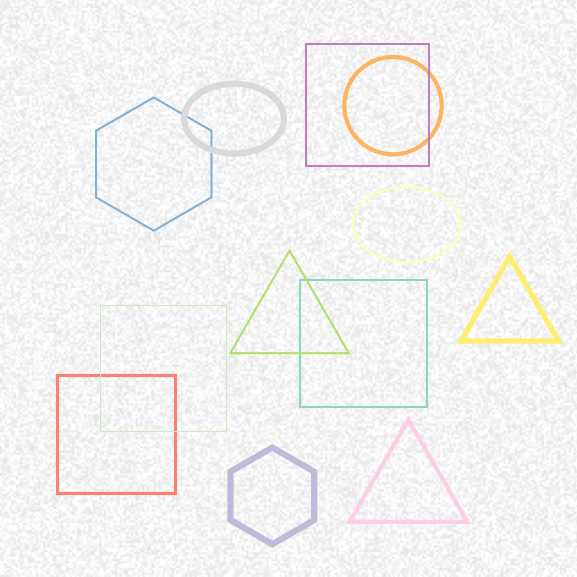[{"shape": "square", "thickness": 1, "radius": 0.55, "center": [0.63, 0.405]}, {"shape": "oval", "thickness": 1, "radius": 0.47, "center": [0.704, 0.61]}, {"shape": "hexagon", "thickness": 3, "radius": 0.42, "center": [0.472, 0.141]}, {"shape": "square", "thickness": 1.5, "radius": 0.51, "center": [0.201, 0.247]}, {"shape": "hexagon", "thickness": 1, "radius": 0.58, "center": [0.266, 0.715]}, {"shape": "circle", "thickness": 2, "radius": 0.42, "center": [0.681, 0.816]}, {"shape": "triangle", "thickness": 1, "radius": 0.59, "center": [0.501, 0.447]}, {"shape": "triangle", "thickness": 2, "radius": 0.59, "center": [0.707, 0.154]}, {"shape": "oval", "thickness": 3, "radius": 0.43, "center": [0.405, 0.794]}, {"shape": "square", "thickness": 1, "radius": 0.53, "center": [0.636, 0.817]}, {"shape": "square", "thickness": 0.5, "radius": 0.55, "center": [0.283, 0.362]}, {"shape": "triangle", "thickness": 2.5, "radius": 0.49, "center": [0.883, 0.457]}]